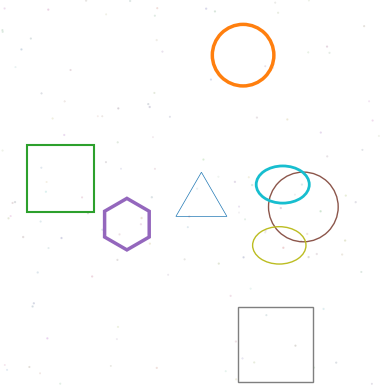[{"shape": "triangle", "thickness": 0.5, "radius": 0.38, "center": [0.523, 0.476]}, {"shape": "circle", "thickness": 2.5, "radius": 0.4, "center": [0.631, 0.857]}, {"shape": "square", "thickness": 1.5, "radius": 0.44, "center": [0.158, 0.536]}, {"shape": "hexagon", "thickness": 2.5, "radius": 0.33, "center": [0.33, 0.418]}, {"shape": "circle", "thickness": 1, "radius": 0.45, "center": [0.788, 0.462]}, {"shape": "square", "thickness": 1, "radius": 0.49, "center": [0.715, 0.104]}, {"shape": "oval", "thickness": 1, "radius": 0.35, "center": [0.725, 0.363]}, {"shape": "oval", "thickness": 2, "radius": 0.34, "center": [0.734, 0.521]}]